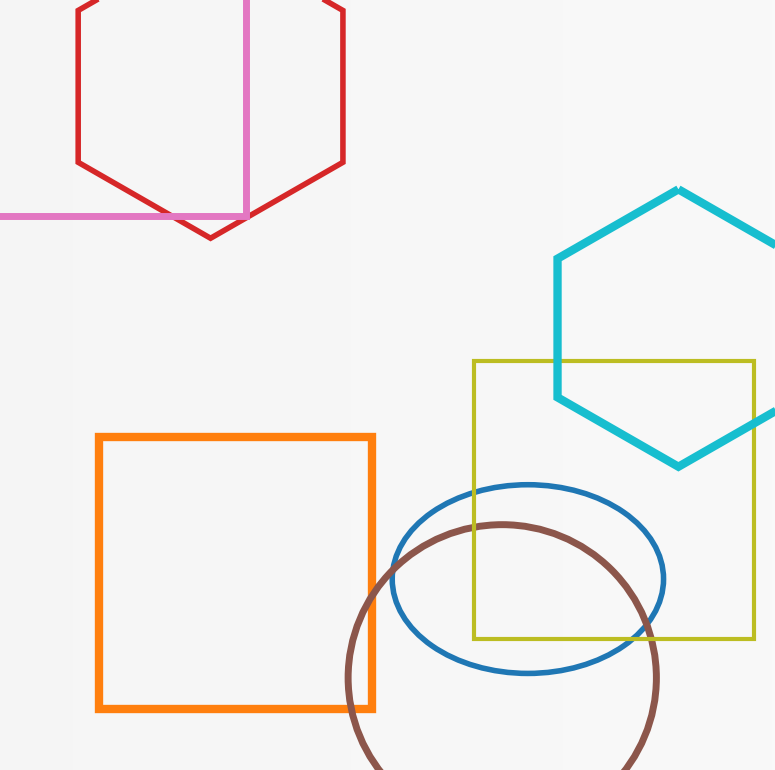[{"shape": "oval", "thickness": 2, "radius": 0.88, "center": [0.681, 0.248]}, {"shape": "square", "thickness": 3, "radius": 0.88, "center": [0.304, 0.256]}, {"shape": "hexagon", "thickness": 2, "radius": 0.99, "center": [0.272, 0.888]}, {"shape": "circle", "thickness": 2.5, "radius": 0.99, "center": [0.648, 0.12]}, {"shape": "square", "thickness": 2.5, "radius": 0.85, "center": [0.148, 0.89]}, {"shape": "square", "thickness": 1.5, "radius": 0.9, "center": [0.793, 0.351]}, {"shape": "hexagon", "thickness": 3, "radius": 0.9, "center": [0.875, 0.574]}]